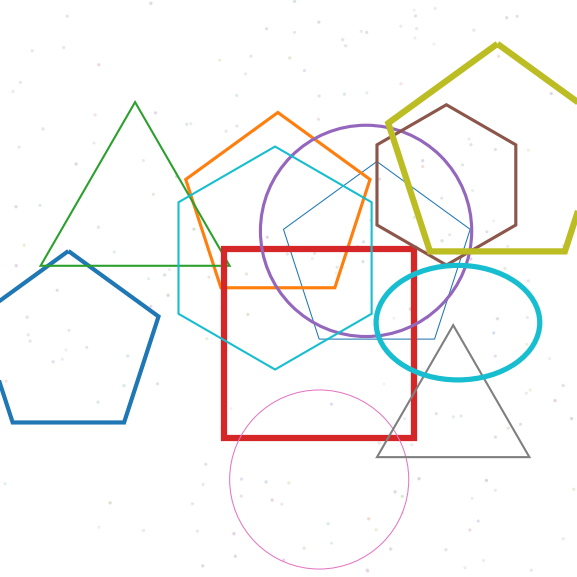[{"shape": "pentagon", "thickness": 2, "radius": 0.82, "center": [0.118, 0.4]}, {"shape": "pentagon", "thickness": 0.5, "radius": 0.85, "center": [0.653, 0.549]}, {"shape": "pentagon", "thickness": 1.5, "radius": 0.84, "center": [0.481, 0.637]}, {"shape": "triangle", "thickness": 1, "radius": 0.94, "center": [0.234, 0.633]}, {"shape": "square", "thickness": 3, "radius": 0.82, "center": [0.552, 0.404]}, {"shape": "circle", "thickness": 1.5, "radius": 0.91, "center": [0.634, 0.599]}, {"shape": "hexagon", "thickness": 1.5, "radius": 0.69, "center": [0.773, 0.679]}, {"shape": "circle", "thickness": 0.5, "radius": 0.78, "center": [0.553, 0.169]}, {"shape": "triangle", "thickness": 1, "radius": 0.76, "center": [0.785, 0.284]}, {"shape": "pentagon", "thickness": 3, "radius": 0.99, "center": [0.861, 0.725]}, {"shape": "oval", "thickness": 2.5, "radius": 0.71, "center": [0.793, 0.44]}, {"shape": "hexagon", "thickness": 1, "radius": 0.97, "center": [0.476, 0.552]}]